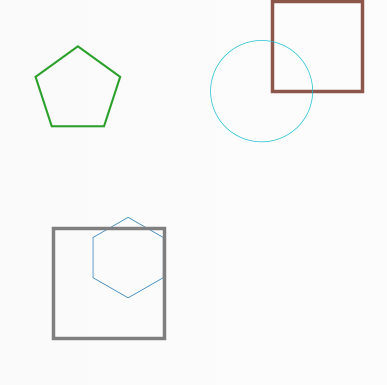[{"shape": "hexagon", "thickness": 0.5, "radius": 0.52, "center": [0.331, 0.331]}, {"shape": "pentagon", "thickness": 1.5, "radius": 0.57, "center": [0.201, 0.765]}, {"shape": "square", "thickness": 2.5, "radius": 0.58, "center": [0.819, 0.881]}, {"shape": "square", "thickness": 2.5, "radius": 0.72, "center": [0.28, 0.265]}, {"shape": "circle", "thickness": 0.5, "radius": 0.66, "center": [0.675, 0.763]}]